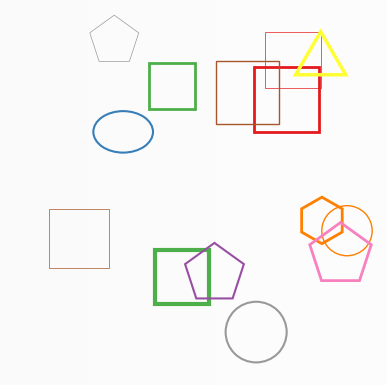[{"shape": "square", "thickness": 0.5, "radius": 0.36, "center": [0.757, 0.845]}, {"shape": "square", "thickness": 2, "radius": 0.42, "center": [0.74, 0.743]}, {"shape": "oval", "thickness": 1.5, "radius": 0.38, "center": [0.318, 0.657]}, {"shape": "square", "thickness": 2, "radius": 0.3, "center": [0.444, 0.776]}, {"shape": "square", "thickness": 3, "radius": 0.34, "center": [0.47, 0.281]}, {"shape": "pentagon", "thickness": 1.5, "radius": 0.4, "center": [0.553, 0.289]}, {"shape": "hexagon", "thickness": 2, "radius": 0.3, "center": [0.831, 0.427]}, {"shape": "circle", "thickness": 1, "radius": 0.33, "center": [0.895, 0.401]}, {"shape": "triangle", "thickness": 2.5, "radius": 0.37, "center": [0.828, 0.843]}, {"shape": "square", "thickness": 0.5, "radius": 0.39, "center": [0.205, 0.381]}, {"shape": "square", "thickness": 1, "radius": 0.41, "center": [0.639, 0.76]}, {"shape": "pentagon", "thickness": 2, "radius": 0.42, "center": [0.879, 0.339]}, {"shape": "circle", "thickness": 1.5, "radius": 0.39, "center": [0.661, 0.137]}, {"shape": "pentagon", "thickness": 0.5, "radius": 0.33, "center": [0.295, 0.894]}]